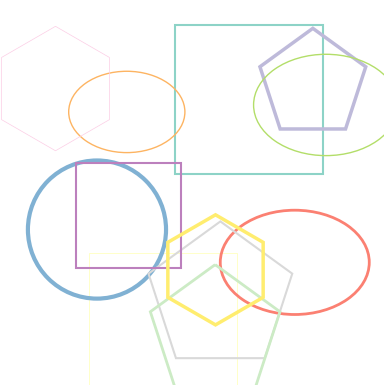[{"shape": "square", "thickness": 1.5, "radius": 0.96, "center": [0.646, 0.741]}, {"shape": "square", "thickness": 0.5, "radius": 0.96, "center": [0.423, 0.151]}, {"shape": "pentagon", "thickness": 2.5, "radius": 0.72, "center": [0.813, 0.782]}, {"shape": "oval", "thickness": 2, "radius": 0.97, "center": [0.766, 0.319]}, {"shape": "circle", "thickness": 3, "radius": 0.9, "center": [0.252, 0.404]}, {"shape": "oval", "thickness": 1, "radius": 0.75, "center": [0.329, 0.709]}, {"shape": "oval", "thickness": 1, "radius": 0.94, "center": [0.847, 0.727]}, {"shape": "hexagon", "thickness": 0.5, "radius": 0.81, "center": [0.144, 0.77]}, {"shape": "pentagon", "thickness": 1.5, "radius": 0.98, "center": [0.572, 0.229]}, {"shape": "square", "thickness": 1.5, "radius": 0.68, "center": [0.333, 0.44]}, {"shape": "pentagon", "thickness": 2, "radius": 0.89, "center": [0.559, 0.136]}, {"shape": "hexagon", "thickness": 2.5, "radius": 0.71, "center": [0.56, 0.299]}]